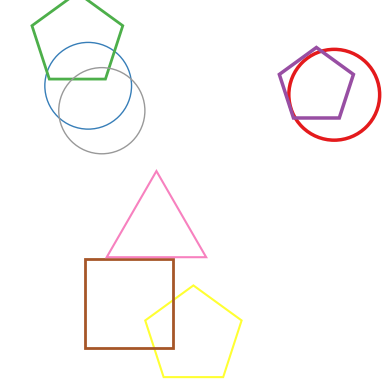[{"shape": "circle", "thickness": 2.5, "radius": 0.59, "center": [0.868, 0.754]}, {"shape": "circle", "thickness": 1, "radius": 0.56, "center": [0.229, 0.777]}, {"shape": "pentagon", "thickness": 2, "radius": 0.62, "center": [0.201, 0.895]}, {"shape": "pentagon", "thickness": 2.5, "radius": 0.51, "center": [0.822, 0.775]}, {"shape": "pentagon", "thickness": 1.5, "radius": 0.66, "center": [0.502, 0.127]}, {"shape": "square", "thickness": 2, "radius": 0.57, "center": [0.335, 0.211]}, {"shape": "triangle", "thickness": 1.5, "radius": 0.75, "center": [0.406, 0.407]}, {"shape": "circle", "thickness": 1, "radius": 0.56, "center": [0.264, 0.712]}]